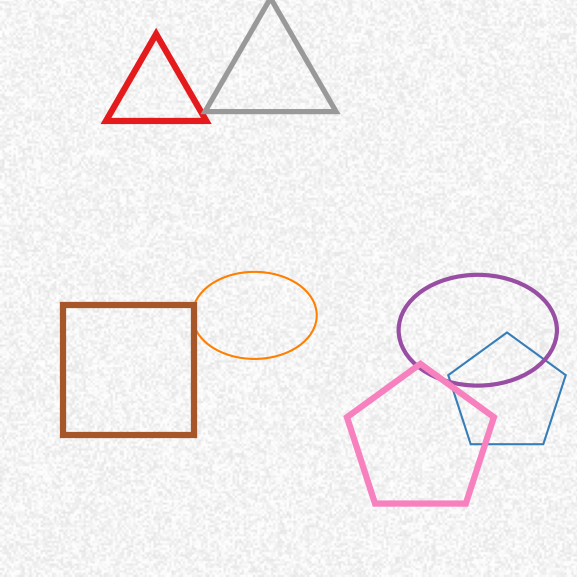[{"shape": "triangle", "thickness": 3, "radius": 0.5, "center": [0.27, 0.84]}, {"shape": "pentagon", "thickness": 1, "radius": 0.53, "center": [0.878, 0.316]}, {"shape": "oval", "thickness": 2, "radius": 0.69, "center": [0.827, 0.427]}, {"shape": "oval", "thickness": 1, "radius": 0.54, "center": [0.441, 0.453]}, {"shape": "square", "thickness": 3, "radius": 0.56, "center": [0.222, 0.358]}, {"shape": "pentagon", "thickness": 3, "radius": 0.67, "center": [0.728, 0.235]}, {"shape": "triangle", "thickness": 2.5, "radius": 0.66, "center": [0.468, 0.871]}]